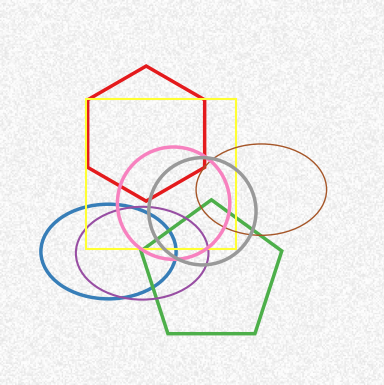[{"shape": "hexagon", "thickness": 2.5, "radius": 0.88, "center": [0.38, 0.653]}, {"shape": "oval", "thickness": 2.5, "radius": 0.88, "center": [0.282, 0.347]}, {"shape": "pentagon", "thickness": 2.5, "radius": 0.96, "center": [0.549, 0.289]}, {"shape": "oval", "thickness": 1.5, "radius": 0.86, "center": [0.369, 0.342]}, {"shape": "square", "thickness": 1.5, "radius": 0.97, "center": [0.418, 0.548]}, {"shape": "oval", "thickness": 1, "radius": 0.85, "center": [0.679, 0.507]}, {"shape": "circle", "thickness": 2.5, "radius": 0.73, "center": [0.451, 0.472]}, {"shape": "circle", "thickness": 2.5, "radius": 0.7, "center": [0.526, 0.451]}]